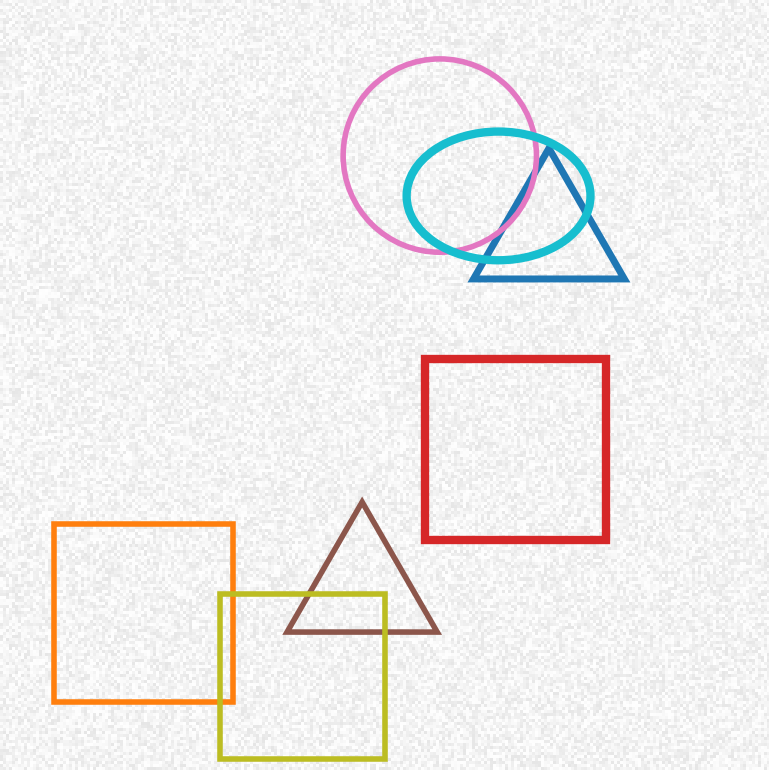[{"shape": "triangle", "thickness": 2.5, "radius": 0.57, "center": [0.713, 0.694]}, {"shape": "square", "thickness": 2, "radius": 0.58, "center": [0.186, 0.204]}, {"shape": "square", "thickness": 3, "radius": 0.59, "center": [0.67, 0.417]}, {"shape": "triangle", "thickness": 2, "radius": 0.56, "center": [0.47, 0.235]}, {"shape": "circle", "thickness": 2, "radius": 0.63, "center": [0.571, 0.798]}, {"shape": "square", "thickness": 2, "radius": 0.54, "center": [0.393, 0.122]}, {"shape": "oval", "thickness": 3, "radius": 0.6, "center": [0.647, 0.746]}]